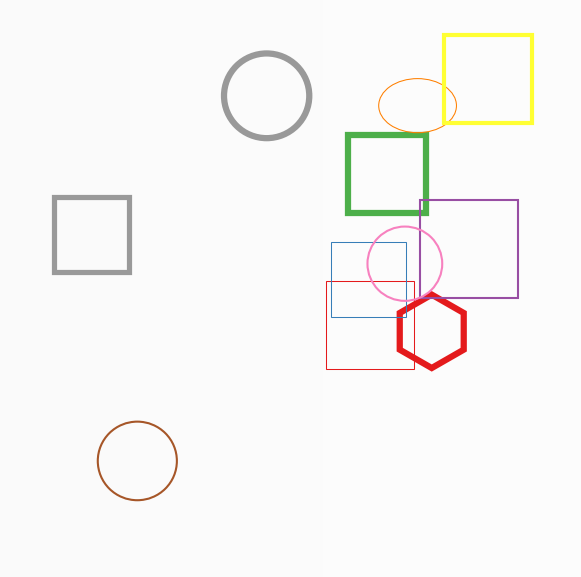[{"shape": "square", "thickness": 0.5, "radius": 0.38, "center": [0.637, 0.436]}, {"shape": "hexagon", "thickness": 3, "radius": 0.32, "center": [0.743, 0.425]}, {"shape": "square", "thickness": 0.5, "radius": 0.32, "center": [0.634, 0.515]}, {"shape": "square", "thickness": 3, "radius": 0.34, "center": [0.666, 0.697]}, {"shape": "square", "thickness": 1, "radius": 0.42, "center": [0.806, 0.568]}, {"shape": "oval", "thickness": 0.5, "radius": 0.33, "center": [0.718, 0.816]}, {"shape": "square", "thickness": 2, "radius": 0.38, "center": [0.84, 0.862]}, {"shape": "circle", "thickness": 1, "radius": 0.34, "center": [0.236, 0.201]}, {"shape": "circle", "thickness": 1, "radius": 0.32, "center": [0.697, 0.542]}, {"shape": "square", "thickness": 2.5, "radius": 0.32, "center": [0.157, 0.593]}, {"shape": "circle", "thickness": 3, "radius": 0.37, "center": [0.459, 0.833]}]